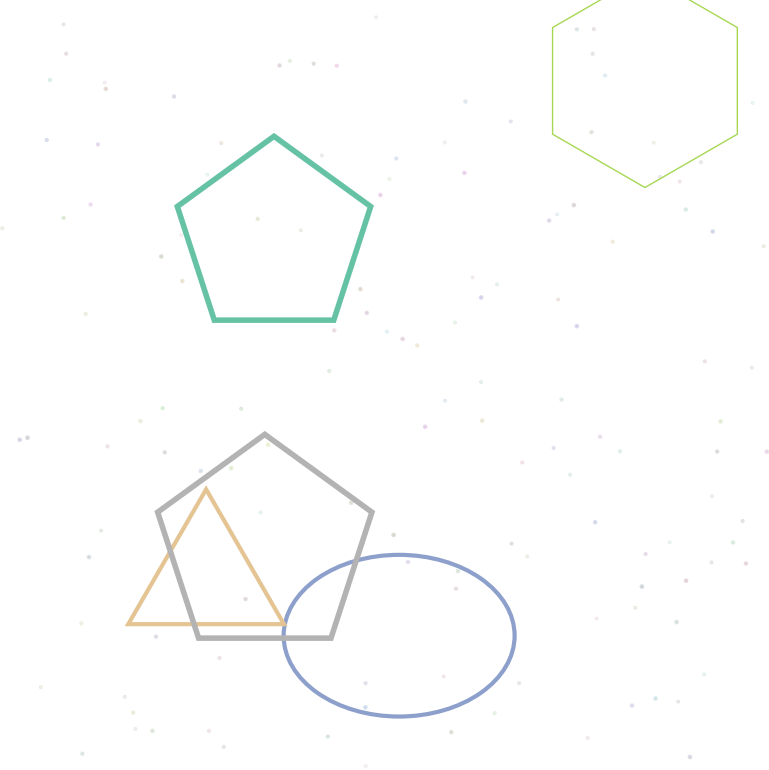[{"shape": "pentagon", "thickness": 2, "radius": 0.66, "center": [0.356, 0.691]}, {"shape": "oval", "thickness": 1.5, "radius": 0.75, "center": [0.518, 0.174]}, {"shape": "hexagon", "thickness": 0.5, "radius": 0.69, "center": [0.838, 0.895]}, {"shape": "triangle", "thickness": 1.5, "radius": 0.58, "center": [0.268, 0.248]}, {"shape": "pentagon", "thickness": 2, "radius": 0.73, "center": [0.344, 0.29]}]